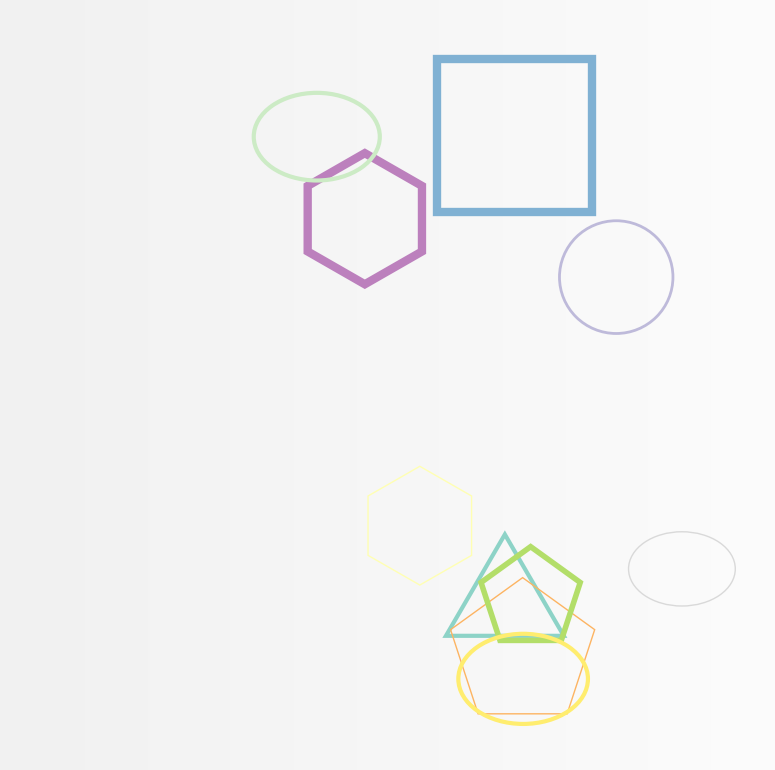[{"shape": "triangle", "thickness": 1.5, "radius": 0.44, "center": [0.651, 0.218]}, {"shape": "hexagon", "thickness": 0.5, "radius": 0.39, "center": [0.542, 0.317]}, {"shape": "circle", "thickness": 1, "radius": 0.37, "center": [0.795, 0.64]}, {"shape": "square", "thickness": 3, "radius": 0.5, "center": [0.664, 0.824]}, {"shape": "pentagon", "thickness": 0.5, "radius": 0.49, "center": [0.674, 0.152]}, {"shape": "pentagon", "thickness": 2, "radius": 0.34, "center": [0.685, 0.223]}, {"shape": "oval", "thickness": 0.5, "radius": 0.34, "center": [0.88, 0.261]}, {"shape": "hexagon", "thickness": 3, "radius": 0.43, "center": [0.471, 0.716]}, {"shape": "oval", "thickness": 1.5, "radius": 0.41, "center": [0.409, 0.823]}, {"shape": "oval", "thickness": 1.5, "radius": 0.42, "center": [0.675, 0.118]}]